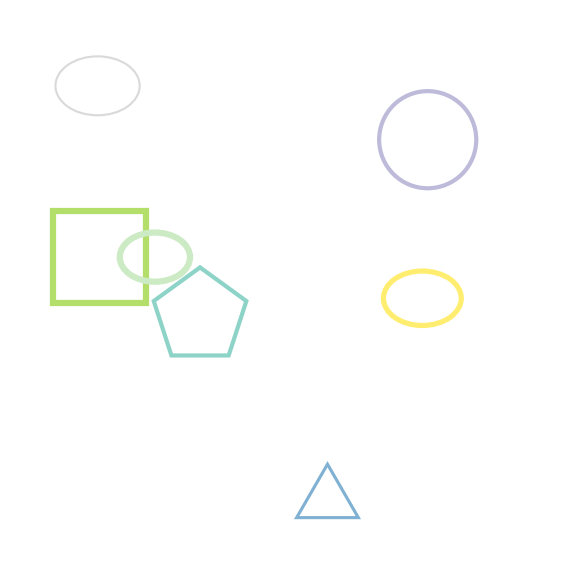[{"shape": "pentagon", "thickness": 2, "radius": 0.42, "center": [0.346, 0.452]}, {"shape": "circle", "thickness": 2, "radius": 0.42, "center": [0.741, 0.757]}, {"shape": "triangle", "thickness": 1.5, "radius": 0.31, "center": [0.567, 0.134]}, {"shape": "square", "thickness": 3, "radius": 0.4, "center": [0.172, 0.554]}, {"shape": "oval", "thickness": 1, "radius": 0.36, "center": [0.169, 0.851]}, {"shape": "oval", "thickness": 3, "radius": 0.3, "center": [0.268, 0.554]}, {"shape": "oval", "thickness": 2.5, "radius": 0.34, "center": [0.731, 0.483]}]